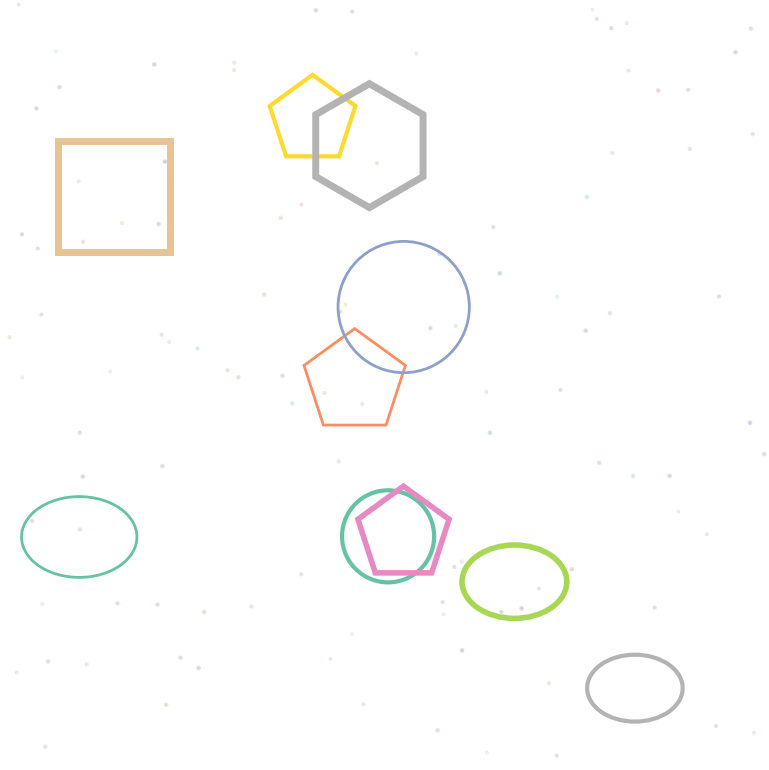[{"shape": "oval", "thickness": 1, "radius": 0.37, "center": [0.103, 0.303]}, {"shape": "circle", "thickness": 1.5, "radius": 0.3, "center": [0.504, 0.303]}, {"shape": "pentagon", "thickness": 1, "radius": 0.35, "center": [0.461, 0.504]}, {"shape": "circle", "thickness": 1, "radius": 0.43, "center": [0.524, 0.601]}, {"shape": "pentagon", "thickness": 2, "radius": 0.31, "center": [0.524, 0.306]}, {"shape": "oval", "thickness": 2, "radius": 0.34, "center": [0.668, 0.245]}, {"shape": "pentagon", "thickness": 1.5, "radius": 0.29, "center": [0.406, 0.844]}, {"shape": "square", "thickness": 2.5, "radius": 0.36, "center": [0.148, 0.745]}, {"shape": "oval", "thickness": 1.5, "radius": 0.31, "center": [0.825, 0.106]}, {"shape": "hexagon", "thickness": 2.5, "radius": 0.4, "center": [0.48, 0.811]}]